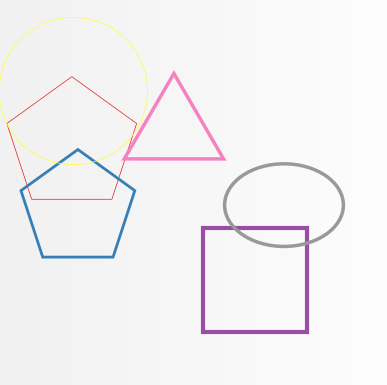[{"shape": "pentagon", "thickness": 0.5, "radius": 0.88, "center": [0.185, 0.625]}, {"shape": "pentagon", "thickness": 2, "radius": 0.77, "center": [0.201, 0.457]}, {"shape": "square", "thickness": 3, "radius": 0.67, "center": [0.658, 0.272]}, {"shape": "circle", "thickness": 0.5, "radius": 0.96, "center": [0.189, 0.764]}, {"shape": "triangle", "thickness": 2.5, "radius": 0.74, "center": [0.449, 0.661]}, {"shape": "oval", "thickness": 2.5, "radius": 0.77, "center": [0.733, 0.467]}]